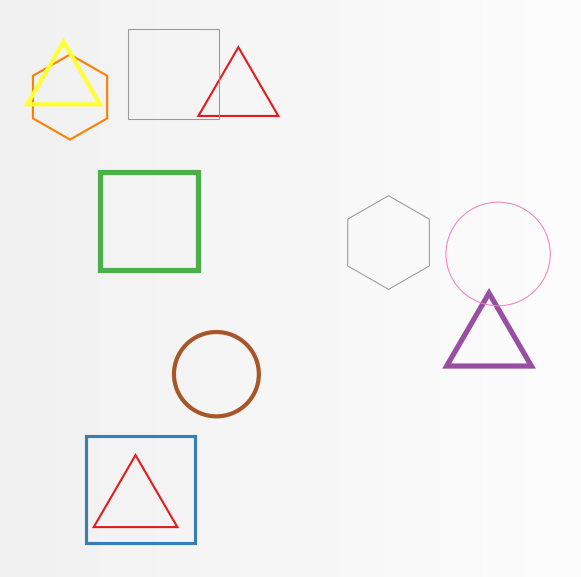[{"shape": "triangle", "thickness": 1, "radius": 0.4, "center": [0.41, 0.838]}, {"shape": "triangle", "thickness": 1, "radius": 0.42, "center": [0.233, 0.128]}, {"shape": "square", "thickness": 1.5, "radius": 0.47, "center": [0.242, 0.151]}, {"shape": "square", "thickness": 2.5, "radius": 0.42, "center": [0.257, 0.616]}, {"shape": "triangle", "thickness": 2.5, "radius": 0.42, "center": [0.841, 0.407]}, {"shape": "hexagon", "thickness": 1, "radius": 0.37, "center": [0.12, 0.831]}, {"shape": "triangle", "thickness": 2, "radius": 0.36, "center": [0.109, 0.855]}, {"shape": "circle", "thickness": 2, "radius": 0.37, "center": [0.372, 0.351]}, {"shape": "circle", "thickness": 0.5, "radius": 0.45, "center": [0.857, 0.559]}, {"shape": "hexagon", "thickness": 0.5, "radius": 0.41, "center": [0.668, 0.579]}, {"shape": "square", "thickness": 0.5, "radius": 0.39, "center": [0.299, 0.871]}]